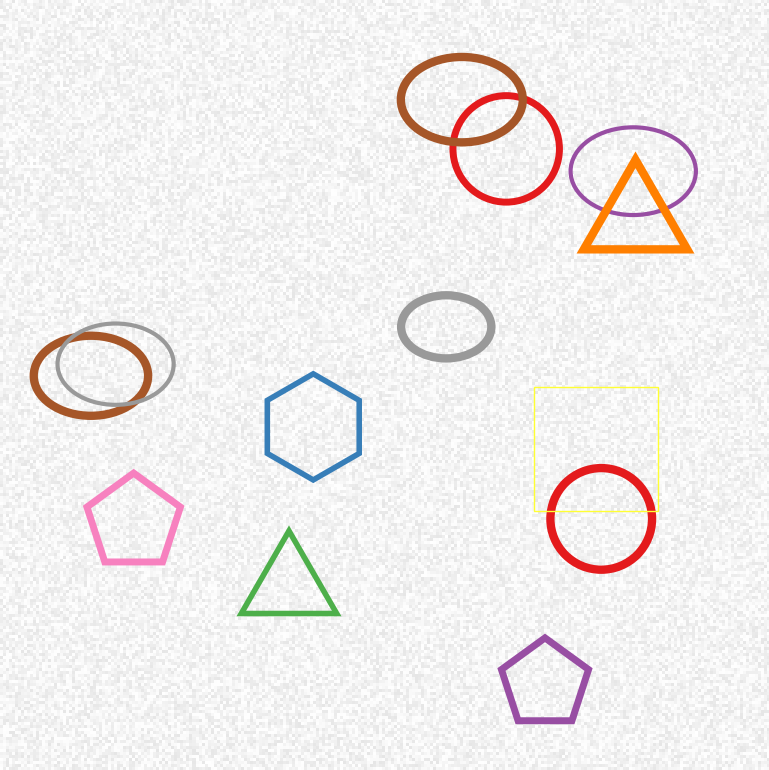[{"shape": "circle", "thickness": 2.5, "radius": 0.35, "center": [0.657, 0.807]}, {"shape": "circle", "thickness": 3, "radius": 0.33, "center": [0.781, 0.326]}, {"shape": "hexagon", "thickness": 2, "radius": 0.34, "center": [0.407, 0.446]}, {"shape": "triangle", "thickness": 2, "radius": 0.36, "center": [0.375, 0.239]}, {"shape": "oval", "thickness": 1.5, "radius": 0.41, "center": [0.822, 0.778]}, {"shape": "pentagon", "thickness": 2.5, "radius": 0.3, "center": [0.708, 0.112]}, {"shape": "triangle", "thickness": 3, "radius": 0.39, "center": [0.825, 0.715]}, {"shape": "square", "thickness": 0.5, "radius": 0.4, "center": [0.774, 0.417]}, {"shape": "oval", "thickness": 3, "radius": 0.37, "center": [0.118, 0.512]}, {"shape": "oval", "thickness": 3, "radius": 0.4, "center": [0.6, 0.871]}, {"shape": "pentagon", "thickness": 2.5, "radius": 0.32, "center": [0.174, 0.322]}, {"shape": "oval", "thickness": 3, "radius": 0.29, "center": [0.579, 0.576]}, {"shape": "oval", "thickness": 1.5, "radius": 0.38, "center": [0.15, 0.527]}]